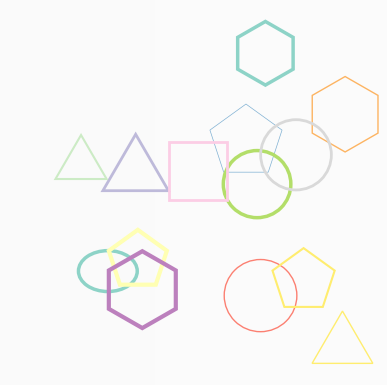[{"shape": "oval", "thickness": 2.5, "radius": 0.38, "center": [0.278, 0.296]}, {"shape": "hexagon", "thickness": 2.5, "radius": 0.41, "center": [0.685, 0.862]}, {"shape": "pentagon", "thickness": 3, "radius": 0.39, "center": [0.356, 0.324]}, {"shape": "triangle", "thickness": 2, "radius": 0.49, "center": [0.35, 0.554]}, {"shape": "circle", "thickness": 1, "radius": 0.47, "center": [0.672, 0.232]}, {"shape": "pentagon", "thickness": 0.5, "radius": 0.49, "center": [0.635, 0.632]}, {"shape": "hexagon", "thickness": 1, "radius": 0.49, "center": [0.891, 0.703]}, {"shape": "circle", "thickness": 2.5, "radius": 0.44, "center": [0.663, 0.522]}, {"shape": "square", "thickness": 2, "radius": 0.38, "center": [0.511, 0.555]}, {"shape": "circle", "thickness": 2, "radius": 0.46, "center": [0.764, 0.598]}, {"shape": "hexagon", "thickness": 3, "radius": 0.5, "center": [0.367, 0.248]}, {"shape": "triangle", "thickness": 1.5, "radius": 0.38, "center": [0.209, 0.573]}, {"shape": "pentagon", "thickness": 1.5, "radius": 0.42, "center": [0.783, 0.271]}, {"shape": "triangle", "thickness": 1, "radius": 0.45, "center": [0.884, 0.101]}]